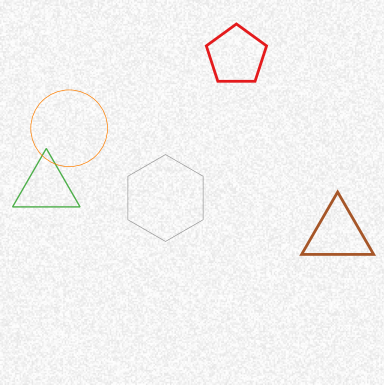[{"shape": "pentagon", "thickness": 2, "radius": 0.41, "center": [0.614, 0.855]}, {"shape": "triangle", "thickness": 1, "radius": 0.51, "center": [0.12, 0.513]}, {"shape": "circle", "thickness": 0.5, "radius": 0.5, "center": [0.18, 0.667]}, {"shape": "triangle", "thickness": 2, "radius": 0.54, "center": [0.877, 0.393]}, {"shape": "hexagon", "thickness": 0.5, "radius": 0.56, "center": [0.43, 0.486]}]